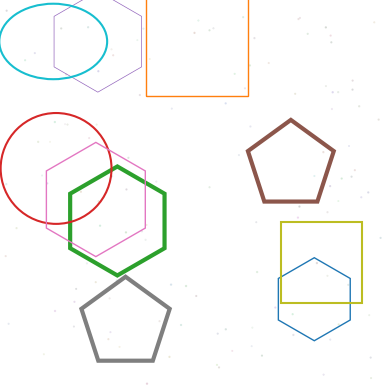[{"shape": "hexagon", "thickness": 1, "radius": 0.54, "center": [0.816, 0.223]}, {"shape": "square", "thickness": 1, "radius": 0.67, "center": [0.512, 0.884]}, {"shape": "hexagon", "thickness": 3, "radius": 0.71, "center": [0.305, 0.426]}, {"shape": "circle", "thickness": 1.5, "radius": 0.72, "center": [0.146, 0.562]}, {"shape": "hexagon", "thickness": 0.5, "radius": 0.66, "center": [0.254, 0.892]}, {"shape": "pentagon", "thickness": 3, "radius": 0.59, "center": [0.755, 0.571]}, {"shape": "hexagon", "thickness": 1, "radius": 0.74, "center": [0.249, 0.482]}, {"shape": "pentagon", "thickness": 3, "radius": 0.6, "center": [0.326, 0.161]}, {"shape": "square", "thickness": 1.5, "radius": 0.52, "center": [0.835, 0.319]}, {"shape": "oval", "thickness": 1.5, "radius": 0.7, "center": [0.138, 0.892]}]